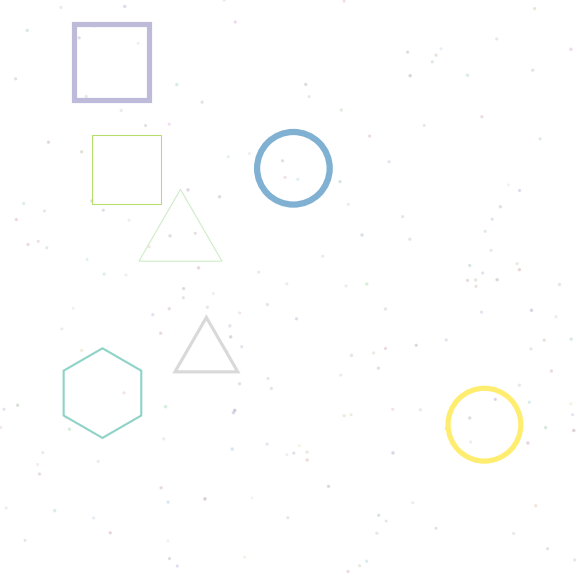[{"shape": "hexagon", "thickness": 1, "radius": 0.39, "center": [0.177, 0.318]}, {"shape": "square", "thickness": 2.5, "radius": 0.33, "center": [0.193, 0.892]}, {"shape": "circle", "thickness": 3, "radius": 0.31, "center": [0.508, 0.708]}, {"shape": "square", "thickness": 0.5, "radius": 0.3, "center": [0.219, 0.705]}, {"shape": "triangle", "thickness": 1.5, "radius": 0.31, "center": [0.357, 0.387]}, {"shape": "triangle", "thickness": 0.5, "radius": 0.41, "center": [0.312, 0.588]}, {"shape": "circle", "thickness": 2.5, "radius": 0.32, "center": [0.839, 0.264]}]